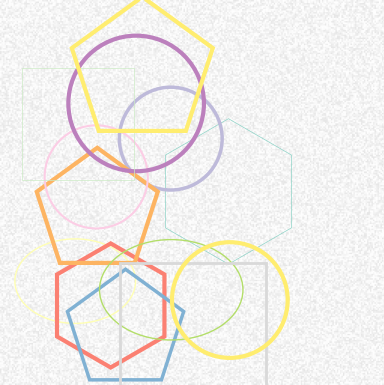[{"shape": "hexagon", "thickness": 0.5, "radius": 0.94, "center": [0.593, 0.503]}, {"shape": "oval", "thickness": 1, "radius": 0.78, "center": [0.195, 0.27]}, {"shape": "circle", "thickness": 2.5, "radius": 0.67, "center": [0.444, 0.64]}, {"shape": "hexagon", "thickness": 3, "radius": 0.81, "center": [0.288, 0.207]}, {"shape": "pentagon", "thickness": 2.5, "radius": 0.79, "center": [0.326, 0.142]}, {"shape": "pentagon", "thickness": 3, "radius": 0.83, "center": [0.253, 0.451]}, {"shape": "oval", "thickness": 1, "radius": 0.93, "center": [0.445, 0.247]}, {"shape": "circle", "thickness": 1.5, "radius": 0.67, "center": [0.25, 0.541]}, {"shape": "square", "thickness": 2, "radius": 0.95, "center": [0.501, 0.128]}, {"shape": "circle", "thickness": 3, "radius": 0.88, "center": [0.354, 0.731]}, {"shape": "square", "thickness": 0.5, "radius": 0.73, "center": [0.204, 0.677]}, {"shape": "circle", "thickness": 3, "radius": 0.75, "center": [0.597, 0.221]}, {"shape": "pentagon", "thickness": 3, "radius": 0.96, "center": [0.37, 0.816]}]